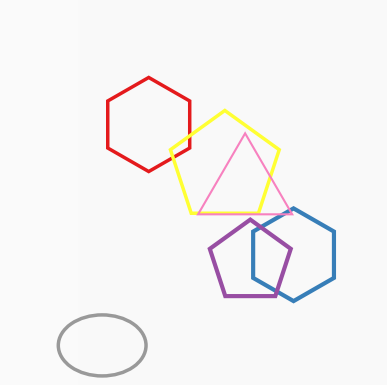[{"shape": "hexagon", "thickness": 2.5, "radius": 0.61, "center": [0.384, 0.677]}, {"shape": "hexagon", "thickness": 3, "radius": 0.6, "center": [0.758, 0.338]}, {"shape": "pentagon", "thickness": 3, "radius": 0.55, "center": [0.646, 0.32]}, {"shape": "pentagon", "thickness": 2.5, "radius": 0.74, "center": [0.58, 0.565]}, {"shape": "triangle", "thickness": 1.5, "radius": 0.7, "center": [0.633, 0.513]}, {"shape": "oval", "thickness": 2.5, "radius": 0.57, "center": [0.264, 0.103]}]